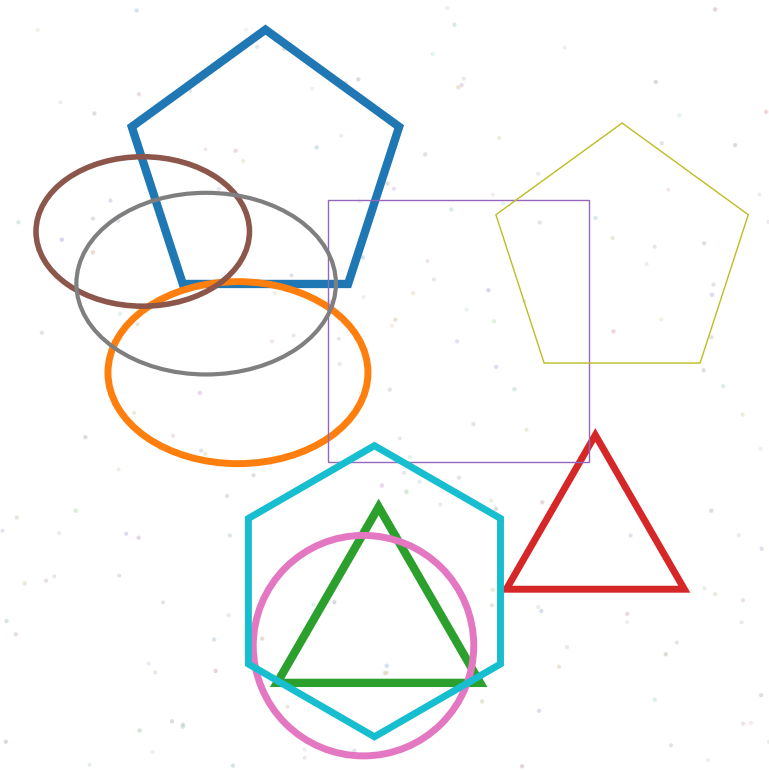[{"shape": "pentagon", "thickness": 3, "radius": 0.91, "center": [0.345, 0.779]}, {"shape": "oval", "thickness": 2.5, "radius": 0.84, "center": [0.309, 0.516]}, {"shape": "triangle", "thickness": 3, "radius": 0.76, "center": [0.492, 0.189]}, {"shape": "triangle", "thickness": 2.5, "radius": 0.67, "center": [0.773, 0.302]}, {"shape": "square", "thickness": 0.5, "radius": 0.85, "center": [0.595, 0.57]}, {"shape": "oval", "thickness": 2, "radius": 0.69, "center": [0.185, 0.699]}, {"shape": "circle", "thickness": 2.5, "radius": 0.72, "center": [0.472, 0.161]}, {"shape": "oval", "thickness": 1.5, "radius": 0.84, "center": [0.268, 0.632]}, {"shape": "pentagon", "thickness": 0.5, "radius": 0.86, "center": [0.808, 0.668]}, {"shape": "hexagon", "thickness": 2.5, "radius": 0.95, "center": [0.486, 0.232]}]